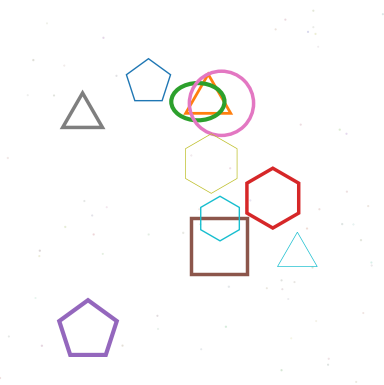[{"shape": "pentagon", "thickness": 1, "radius": 0.3, "center": [0.386, 0.787]}, {"shape": "triangle", "thickness": 2, "radius": 0.34, "center": [0.541, 0.739]}, {"shape": "oval", "thickness": 3, "radius": 0.35, "center": [0.514, 0.736]}, {"shape": "hexagon", "thickness": 2.5, "radius": 0.39, "center": [0.709, 0.485]}, {"shape": "pentagon", "thickness": 3, "radius": 0.39, "center": [0.229, 0.142]}, {"shape": "square", "thickness": 2.5, "radius": 0.37, "center": [0.569, 0.361]}, {"shape": "circle", "thickness": 2.5, "radius": 0.42, "center": [0.575, 0.732]}, {"shape": "triangle", "thickness": 2.5, "radius": 0.3, "center": [0.214, 0.699]}, {"shape": "hexagon", "thickness": 0.5, "radius": 0.39, "center": [0.549, 0.575]}, {"shape": "hexagon", "thickness": 1, "radius": 0.29, "center": [0.572, 0.432]}, {"shape": "triangle", "thickness": 0.5, "radius": 0.3, "center": [0.772, 0.337]}]